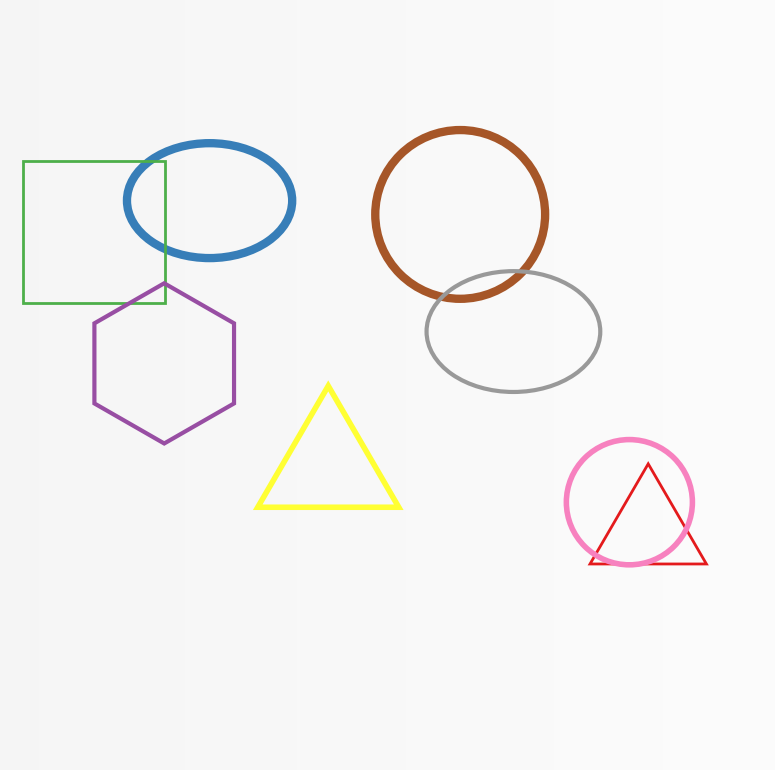[{"shape": "triangle", "thickness": 1, "radius": 0.43, "center": [0.836, 0.311]}, {"shape": "oval", "thickness": 3, "radius": 0.53, "center": [0.27, 0.739]}, {"shape": "square", "thickness": 1, "radius": 0.46, "center": [0.121, 0.698]}, {"shape": "hexagon", "thickness": 1.5, "radius": 0.52, "center": [0.212, 0.528]}, {"shape": "triangle", "thickness": 2, "radius": 0.53, "center": [0.424, 0.394]}, {"shape": "circle", "thickness": 3, "radius": 0.55, "center": [0.594, 0.722]}, {"shape": "circle", "thickness": 2, "radius": 0.41, "center": [0.812, 0.348]}, {"shape": "oval", "thickness": 1.5, "radius": 0.56, "center": [0.662, 0.569]}]